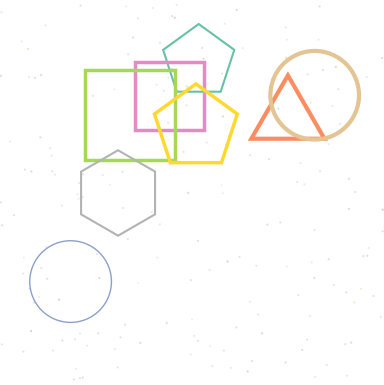[{"shape": "pentagon", "thickness": 1.5, "radius": 0.49, "center": [0.516, 0.84]}, {"shape": "triangle", "thickness": 3, "radius": 0.55, "center": [0.748, 0.695]}, {"shape": "circle", "thickness": 1, "radius": 0.53, "center": [0.183, 0.269]}, {"shape": "square", "thickness": 2.5, "radius": 0.45, "center": [0.44, 0.751]}, {"shape": "square", "thickness": 2.5, "radius": 0.59, "center": [0.337, 0.7]}, {"shape": "pentagon", "thickness": 2.5, "radius": 0.57, "center": [0.509, 0.669]}, {"shape": "circle", "thickness": 3, "radius": 0.58, "center": [0.817, 0.753]}, {"shape": "hexagon", "thickness": 1.5, "radius": 0.55, "center": [0.307, 0.499]}]